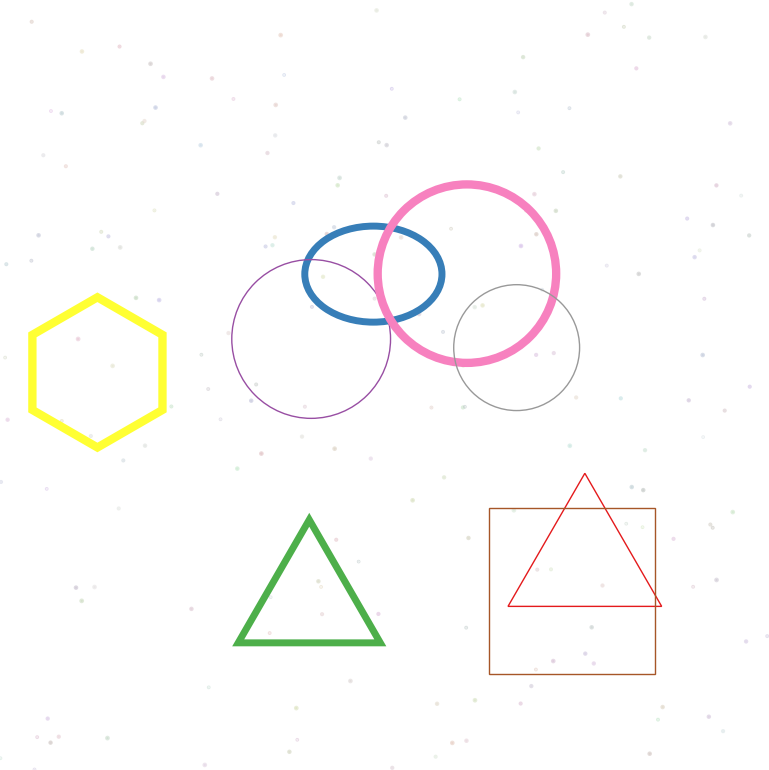[{"shape": "triangle", "thickness": 0.5, "radius": 0.58, "center": [0.76, 0.27]}, {"shape": "oval", "thickness": 2.5, "radius": 0.45, "center": [0.485, 0.644]}, {"shape": "triangle", "thickness": 2.5, "radius": 0.53, "center": [0.402, 0.218]}, {"shape": "circle", "thickness": 0.5, "radius": 0.52, "center": [0.404, 0.56]}, {"shape": "hexagon", "thickness": 3, "radius": 0.49, "center": [0.127, 0.516]}, {"shape": "square", "thickness": 0.5, "radius": 0.54, "center": [0.743, 0.232]}, {"shape": "circle", "thickness": 3, "radius": 0.58, "center": [0.606, 0.645]}, {"shape": "circle", "thickness": 0.5, "radius": 0.41, "center": [0.671, 0.549]}]